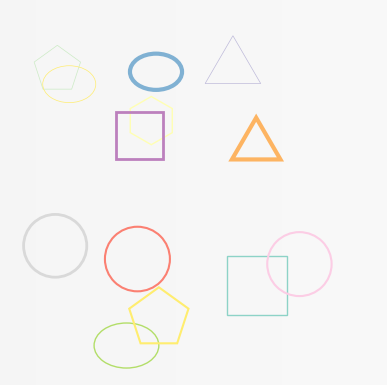[{"shape": "square", "thickness": 1, "radius": 0.39, "center": [0.662, 0.258]}, {"shape": "hexagon", "thickness": 1, "radius": 0.31, "center": [0.39, 0.687]}, {"shape": "triangle", "thickness": 0.5, "radius": 0.41, "center": [0.601, 0.824]}, {"shape": "circle", "thickness": 1.5, "radius": 0.42, "center": [0.355, 0.327]}, {"shape": "oval", "thickness": 3, "radius": 0.34, "center": [0.403, 0.814]}, {"shape": "triangle", "thickness": 3, "radius": 0.36, "center": [0.661, 0.622]}, {"shape": "oval", "thickness": 1, "radius": 0.42, "center": [0.326, 0.103]}, {"shape": "circle", "thickness": 1.5, "radius": 0.42, "center": [0.773, 0.314]}, {"shape": "circle", "thickness": 2, "radius": 0.41, "center": [0.142, 0.362]}, {"shape": "square", "thickness": 2, "radius": 0.31, "center": [0.359, 0.648]}, {"shape": "pentagon", "thickness": 0.5, "radius": 0.31, "center": [0.148, 0.819]}, {"shape": "oval", "thickness": 0.5, "radius": 0.34, "center": [0.179, 0.781]}, {"shape": "pentagon", "thickness": 1.5, "radius": 0.4, "center": [0.41, 0.173]}]